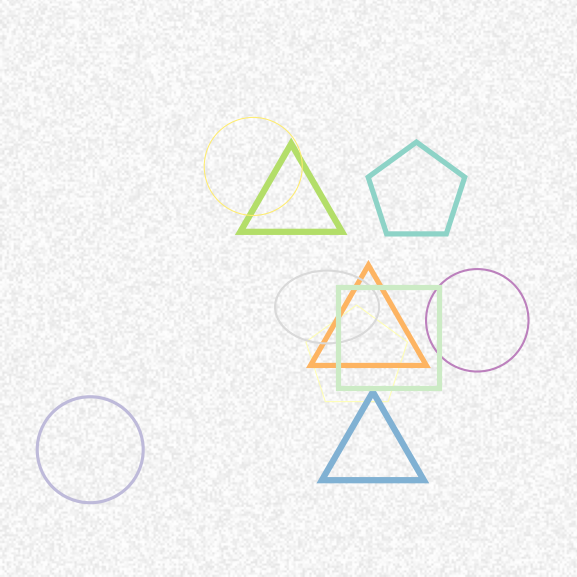[{"shape": "pentagon", "thickness": 2.5, "radius": 0.44, "center": [0.721, 0.665]}, {"shape": "pentagon", "thickness": 0.5, "radius": 0.46, "center": [0.618, 0.379]}, {"shape": "circle", "thickness": 1.5, "radius": 0.46, "center": [0.156, 0.22]}, {"shape": "triangle", "thickness": 3, "radius": 0.51, "center": [0.646, 0.219]}, {"shape": "triangle", "thickness": 2.5, "radius": 0.58, "center": [0.638, 0.424]}, {"shape": "triangle", "thickness": 3, "radius": 0.51, "center": [0.504, 0.649]}, {"shape": "oval", "thickness": 1, "radius": 0.45, "center": [0.566, 0.468]}, {"shape": "circle", "thickness": 1, "radius": 0.44, "center": [0.826, 0.445]}, {"shape": "square", "thickness": 2.5, "radius": 0.44, "center": [0.672, 0.414]}, {"shape": "circle", "thickness": 0.5, "radius": 0.42, "center": [0.439, 0.711]}]